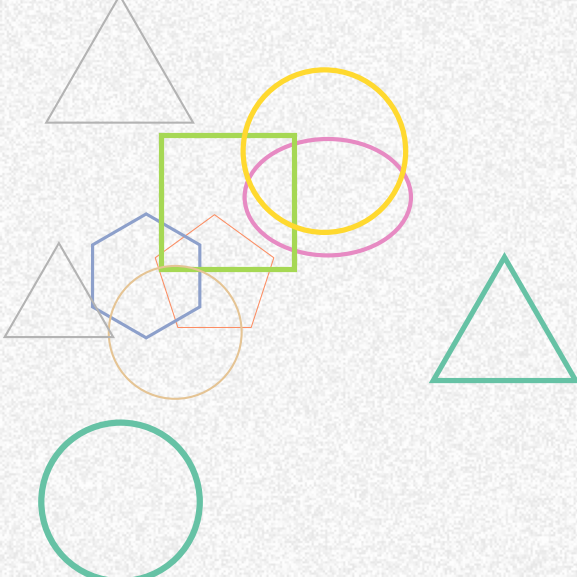[{"shape": "circle", "thickness": 3, "radius": 0.69, "center": [0.209, 0.13]}, {"shape": "triangle", "thickness": 2.5, "radius": 0.71, "center": [0.874, 0.411]}, {"shape": "pentagon", "thickness": 0.5, "radius": 0.54, "center": [0.371, 0.519]}, {"shape": "hexagon", "thickness": 1.5, "radius": 0.54, "center": [0.253, 0.521]}, {"shape": "oval", "thickness": 2, "radius": 0.72, "center": [0.568, 0.658]}, {"shape": "square", "thickness": 2.5, "radius": 0.58, "center": [0.394, 0.649]}, {"shape": "circle", "thickness": 2.5, "radius": 0.7, "center": [0.562, 0.737]}, {"shape": "circle", "thickness": 1, "radius": 0.58, "center": [0.303, 0.424]}, {"shape": "triangle", "thickness": 1, "radius": 0.73, "center": [0.207, 0.86]}, {"shape": "triangle", "thickness": 1, "radius": 0.54, "center": [0.102, 0.47]}]